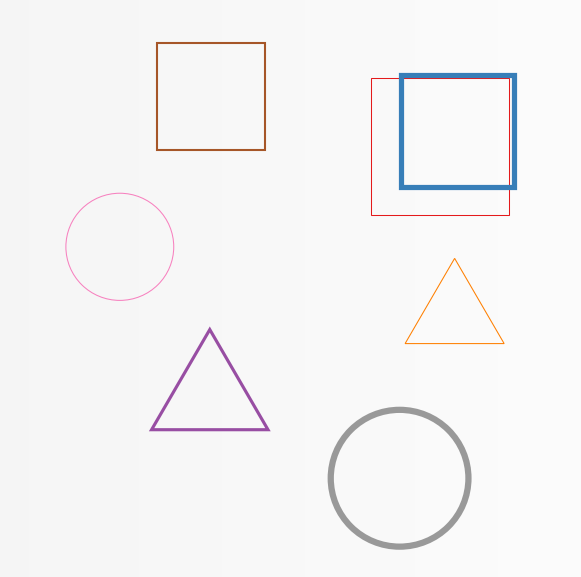[{"shape": "square", "thickness": 0.5, "radius": 0.59, "center": [0.757, 0.746]}, {"shape": "square", "thickness": 2.5, "radius": 0.49, "center": [0.787, 0.773]}, {"shape": "triangle", "thickness": 1.5, "radius": 0.58, "center": [0.361, 0.313]}, {"shape": "triangle", "thickness": 0.5, "radius": 0.49, "center": [0.782, 0.453]}, {"shape": "square", "thickness": 1, "radius": 0.47, "center": [0.363, 0.832]}, {"shape": "circle", "thickness": 0.5, "radius": 0.46, "center": [0.206, 0.572]}, {"shape": "circle", "thickness": 3, "radius": 0.59, "center": [0.687, 0.171]}]